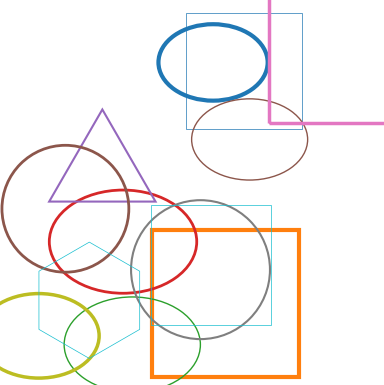[{"shape": "oval", "thickness": 3, "radius": 0.71, "center": [0.553, 0.838]}, {"shape": "square", "thickness": 0.5, "radius": 0.75, "center": [0.633, 0.815]}, {"shape": "square", "thickness": 3, "radius": 0.95, "center": [0.587, 0.211]}, {"shape": "oval", "thickness": 1, "radius": 0.88, "center": [0.344, 0.105]}, {"shape": "oval", "thickness": 2, "radius": 0.96, "center": [0.32, 0.372]}, {"shape": "triangle", "thickness": 1.5, "radius": 0.8, "center": [0.266, 0.556]}, {"shape": "circle", "thickness": 2, "radius": 0.82, "center": [0.17, 0.458]}, {"shape": "oval", "thickness": 1, "radius": 0.75, "center": [0.648, 0.638]}, {"shape": "square", "thickness": 2.5, "radius": 0.82, "center": [0.862, 0.844]}, {"shape": "circle", "thickness": 1.5, "radius": 0.9, "center": [0.521, 0.3]}, {"shape": "oval", "thickness": 2.5, "radius": 0.78, "center": [0.101, 0.128]}, {"shape": "hexagon", "thickness": 0.5, "radius": 0.76, "center": [0.232, 0.22]}, {"shape": "square", "thickness": 0.5, "radius": 0.77, "center": [0.548, 0.312]}]